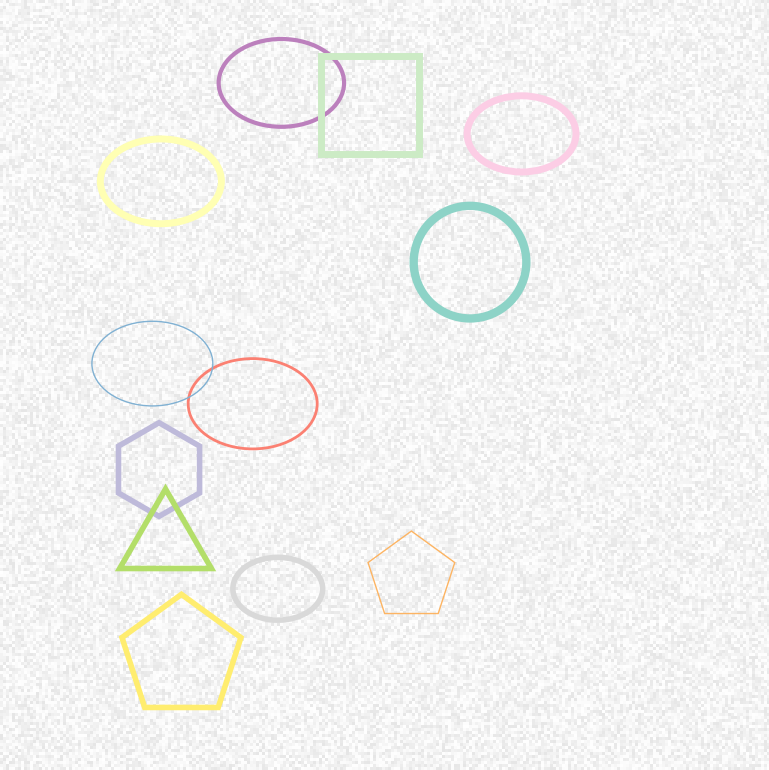[{"shape": "circle", "thickness": 3, "radius": 0.37, "center": [0.61, 0.66]}, {"shape": "oval", "thickness": 2.5, "radius": 0.39, "center": [0.209, 0.764]}, {"shape": "hexagon", "thickness": 2, "radius": 0.3, "center": [0.207, 0.39]}, {"shape": "oval", "thickness": 1, "radius": 0.42, "center": [0.328, 0.476]}, {"shape": "oval", "thickness": 0.5, "radius": 0.39, "center": [0.198, 0.528]}, {"shape": "pentagon", "thickness": 0.5, "radius": 0.3, "center": [0.534, 0.251]}, {"shape": "triangle", "thickness": 2, "radius": 0.34, "center": [0.215, 0.296]}, {"shape": "oval", "thickness": 2.5, "radius": 0.35, "center": [0.677, 0.826]}, {"shape": "oval", "thickness": 2, "radius": 0.29, "center": [0.361, 0.235]}, {"shape": "oval", "thickness": 1.5, "radius": 0.41, "center": [0.365, 0.892]}, {"shape": "square", "thickness": 2.5, "radius": 0.32, "center": [0.481, 0.864]}, {"shape": "pentagon", "thickness": 2, "radius": 0.41, "center": [0.236, 0.147]}]